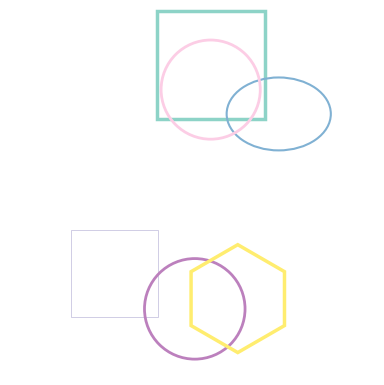[{"shape": "square", "thickness": 2.5, "radius": 0.7, "center": [0.549, 0.832]}, {"shape": "square", "thickness": 0.5, "radius": 0.56, "center": [0.298, 0.29]}, {"shape": "oval", "thickness": 1.5, "radius": 0.68, "center": [0.724, 0.704]}, {"shape": "circle", "thickness": 2, "radius": 0.64, "center": [0.547, 0.767]}, {"shape": "circle", "thickness": 2, "radius": 0.65, "center": [0.506, 0.198]}, {"shape": "hexagon", "thickness": 2.5, "radius": 0.7, "center": [0.618, 0.224]}]